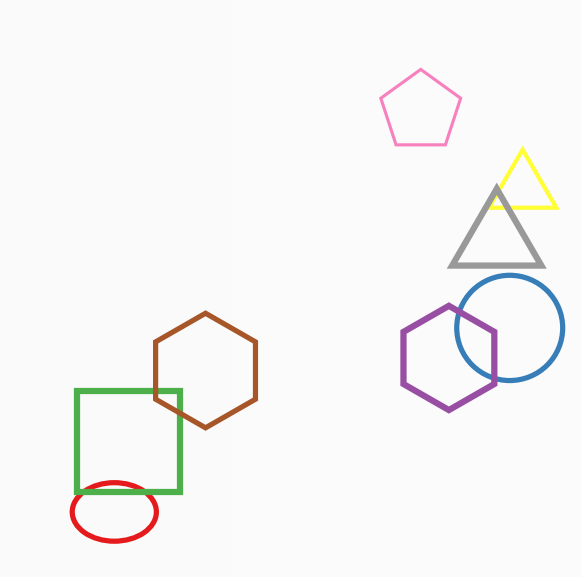[{"shape": "oval", "thickness": 2.5, "radius": 0.36, "center": [0.197, 0.113]}, {"shape": "circle", "thickness": 2.5, "radius": 0.46, "center": [0.877, 0.431]}, {"shape": "square", "thickness": 3, "radius": 0.44, "center": [0.221, 0.234]}, {"shape": "hexagon", "thickness": 3, "radius": 0.45, "center": [0.772, 0.379]}, {"shape": "triangle", "thickness": 2, "radius": 0.34, "center": [0.899, 0.673]}, {"shape": "hexagon", "thickness": 2.5, "radius": 0.5, "center": [0.354, 0.358]}, {"shape": "pentagon", "thickness": 1.5, "radius": 0.36, "center": [0.724, 0.807]}, {"shape": "triangle", "thickness": 3, "radius": 0.44, "center": [0.855, 0.584]}]